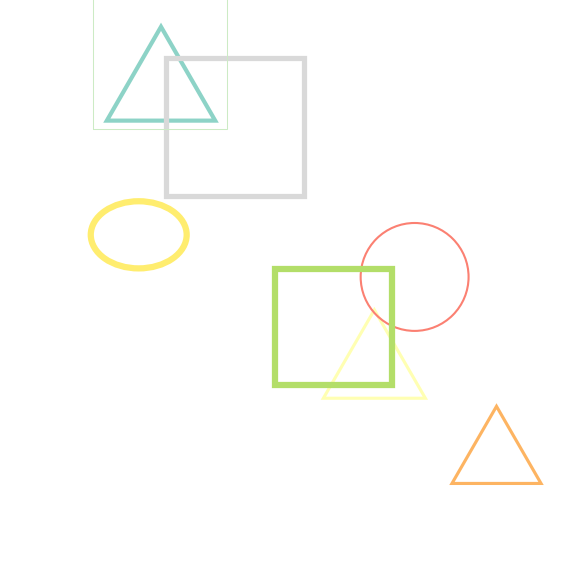[{"shape": "triangle", "thickness": 2, "radius": 0.54, "center": [0.279, 0.844]}, {"shape": "triangle", "thickness": 1.5, "radius": 0.51, "center": [0.648, 0.361]}, {"shape": "circle", "thickness": 1, "radius": 0.47, "center": [0.718, 0.52]}, {"shape": "triangle", "thickness": 1.5, "radius": 0.45, "center": [0.86, 0.207]}, {"shape": "square", "thickness": 3, "radius": 0.5, "center": [0.577, 0.433]}, {"shape": "square", "thickness": 2.5, "radius": 0.6, "center": [0.407, 0.78]}, {"shape": "square", "thickness": 0.5, "radius": 0.58, "center": [0.277, 0.89]}, {"shape": "oval", "thickness": 3, "radius": 0.42, "center": [0.24, 0.593]}]